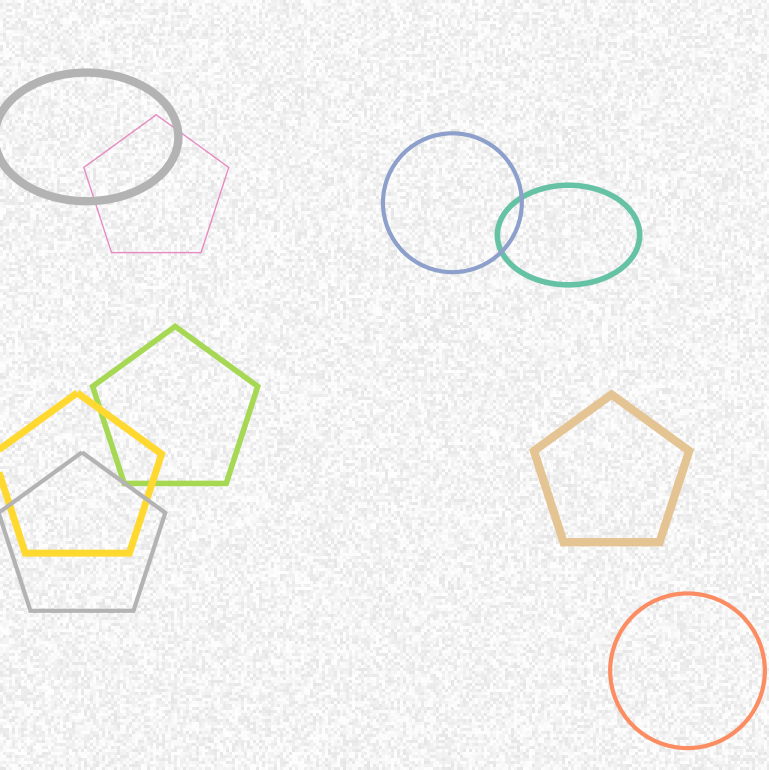[{"shape": "oval", "thickness": 2, "radius": 0.46, "center": [0.738, 0.695]}, {"shape": "circle", "thickness": 1.5, "radius": 0.5, "center": [0.893, 0.129]}, {"shape": "circle", "thickness": 1.5, "radius": 0.45, "center": [0.588, 0.737]}, {"shape": "pentagon", "thickness": 0.5, "radius": 0.49, "center": [0.203, 0.752]}, {"shape": "pentagon", "thickness": 2, "radius": 0.56, "center": [0.228, 0.463]}, {"shape": "pentagon", "thickness": 2.5, "radius": 0.58, "center": [0.1, 0.375]}, {"shape": "pentagon", "thickness": 3, "radius": 0.53, "center": [0.794, 0.382]}, {"shape": "oval", "thickness": 3, "radius": 0.6, "center": [0.112, 0.822]}, {"shape": "pentagon", "thickness": 1.5, "radius": 0.57, "center": [0.106, 0.299]}]